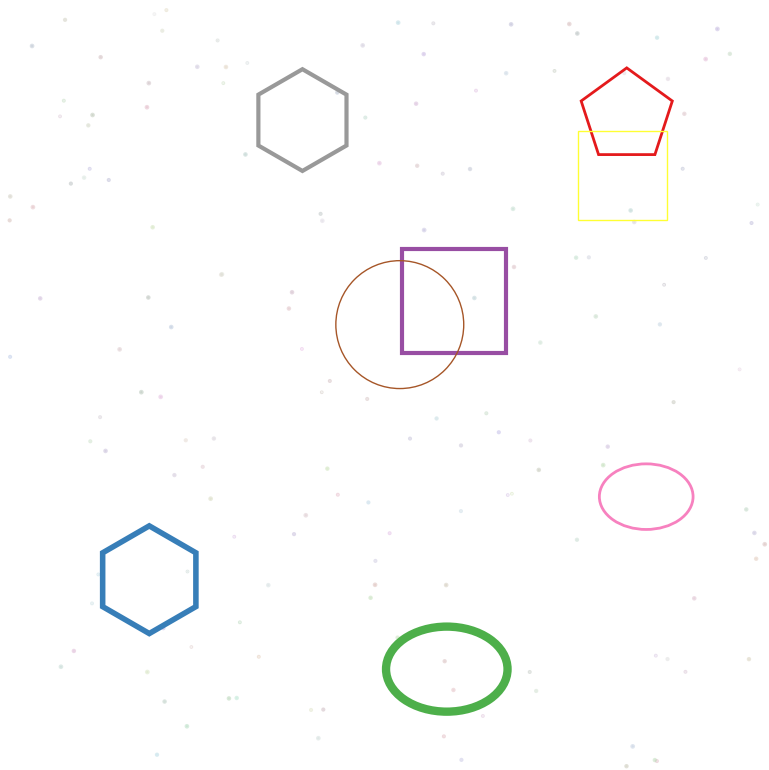[{"shape": "pentagon", "thickness": 1, "radius": 0.31, "center": [0.814, 0.85]}, {"shape": "hexagon", "thickness": 2, "radius": 0.35, "center": [0.194, 0.247]}, {"shape": "oval", "thickness": 3, "radius": 0.39, "center": [0.58, 0.131]}, {"shape": "square", "thickness": 1.5, "radius": 0.34, "center": [0.59, 0.609]}, {"shape": "square", "thickness": 0.5, "radius": 0.29, "center": [0.808, 0.772]}, {"shape": "circle", "thickness": 0.5, "radius": 0.42, "center": [0.519, 0.578]}, {"shape": "oval", "thickness": 1, "radius": 0.3, "center": [0.839, 0.355]}, {"shape": "hexagon", "thickness": 1.5, "radius": 0.33, "center": [0.393, 0.844]}]